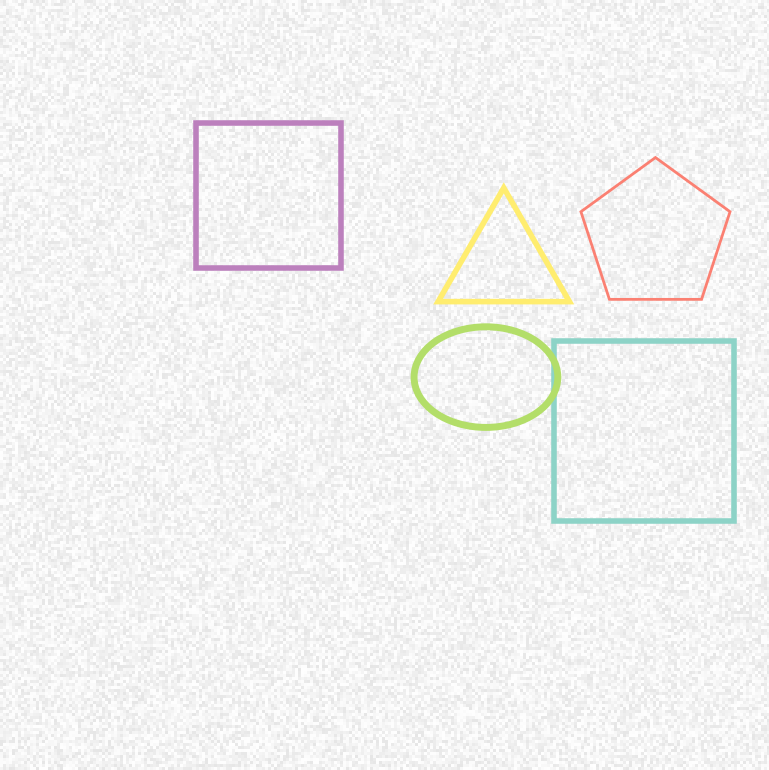[{"shape": "square", "thickness": 2, "radius": 0.58, "center": [0.836, 0.44]}, {"shape": "pentagon", "thickness": 1, "radius": 0.51, "center": [0.851, 0.694]}, {"shape": "oval", "thickness": 2.5, "radius": 0.47, "center": [0.631, 0.51]}, {"shape": "square", "thickness": 2, "radius": 0.47, "center": [0.348, 0.746]}, {"shape": "triangle", "thickness": 2, "radius": 0.49, "center": [0.654, 0.658]}]